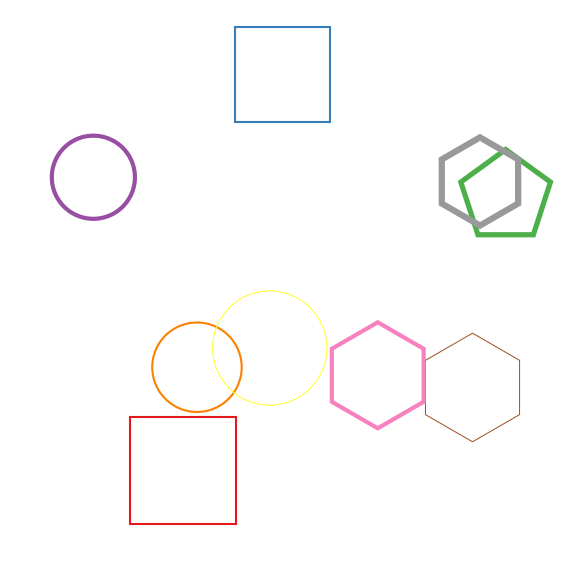[{"shape": "square", "thickness": 1, "radius": 0.46, "center": [0.316, 0.184]}, {"shape": "square", "thickness": 1, "radius": 0.41, "center": [0.489, 0.87]}, {"shape": "pentagon", "thickness": 2.5, "radius": 0.41, "center": [0.876, 0.659]}, {"shape": "circle", "thickness": 2, "radius": 0.36, "center": [0.162, 0.692]}, {"shape": "circle", "thickness": 1, "radius": 0.39, "center": [0.341, 0.363]}, {"shape": "circle", "thickness": 0.5, "radius": 0.49, "center": [0.467, 0.396]}, {"shape": "hexagon", "thickness": 0.5, "radius": 0.47, "center": [0.818, 0.328]}, {"shape": "hexagon", "thickness": 2, "radius": 0.46, "center": [0.654, 0.349]}, {"shape": "hexagon", "thickness": 3, "radius": 0.38, "center": [0.831, 0.685]}]